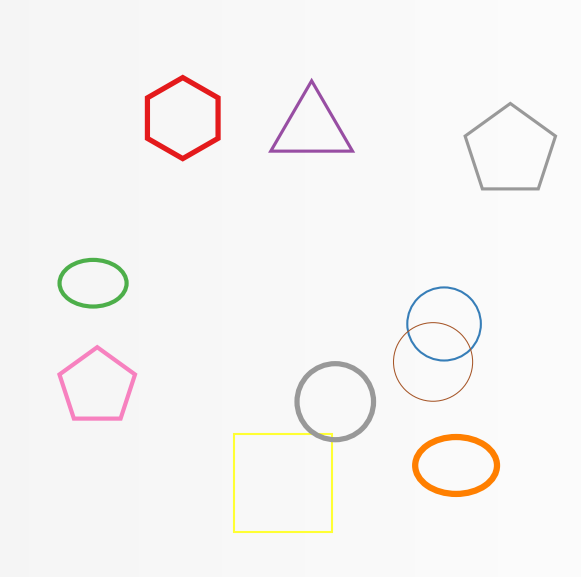[{"shape": "hexagon", "thickness": 2.5, "radius": 0.35, "center": [0.314, 0.795]}, {"shape": "circle", "thickness": 1, "radius": 0.32, "center": [0.764, 0.438]}, {"shape": "oval", "thickness": 2, "radius": 0.29, "center": [0.16, 0.509]}, {"shape": "triangle", "thickness": 1.5, "radius": 0.41, "center": [0.536, 0.778]}, {"shape": "oval", "thickness": 3, "radius": 0.35, "center": [0.785, 0.193]}, {"shape": "square", "thickness": 1, "radius": 0.42, "center": [0.487, 0.162]}, {"shape": "circle", "thickness": 0.5, "radius": 0.34, "center": [0.745, 0.372]}, {"shape": "pentagon", "thickness": 2, "radius": 0.34, "center": [0.167, 0.33]}, {"shape": "circle", "thickness": 2.5, "radius": 0.33, "center": [0.577, 0.304]}, {"shape": "pentagon", "thickness": 1.5, "radius": 0.41, "center": [0.878, 0.738]}]